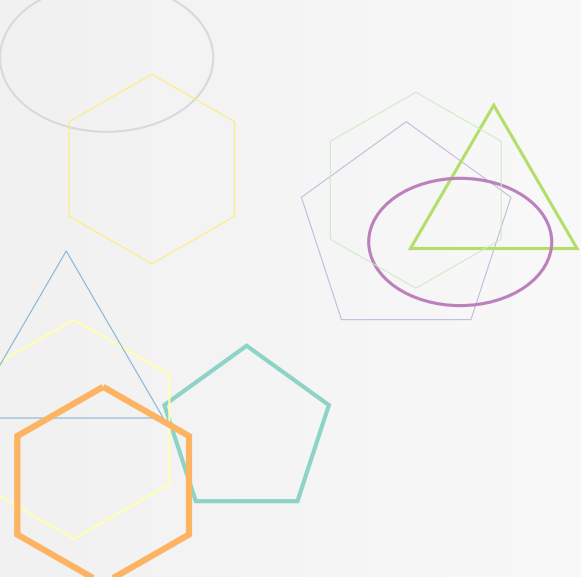[{"shape": "pentagon", "thickness": 2, "radius": 0.74, "center": [0.424, 0.252]}, {"shape": "hexagon", "thickness": 1, "radius": 0.95, "center": [0.127, 0.256]}, {"shape": "pentagon", "thickness": 0.5, "radius": 0.95, "center": [0.699, 0.599]}, {"shape": "triangle", "thickness": 0.5, "radius": 0.96, "center": [0.114, 0.372]}, {"shape": "hexagon", "thickness": 3, "radius": 0.85, "center": [0.177, 0.159]}, {"shape": "triangle", "thickness": 1.5, "radius": 0.83, "center": [0.849, 0.652]}, {"shape": "oval", "thickness": 1, "radius": 0.92, "center": [0.183, 0.899]}, {"shape": "oval", "thickness": 1.5, "radius": 0.79, "center": [0.792, 0.58]}, {"shape": "hexagon", "thickness": 0.5, "radius": 0.85, "center": [0.715, 0.67]}, {"shape": "hexagon", "thickness": 0.5, "radius": 0.82, "center": [0.261, 0.706]}]